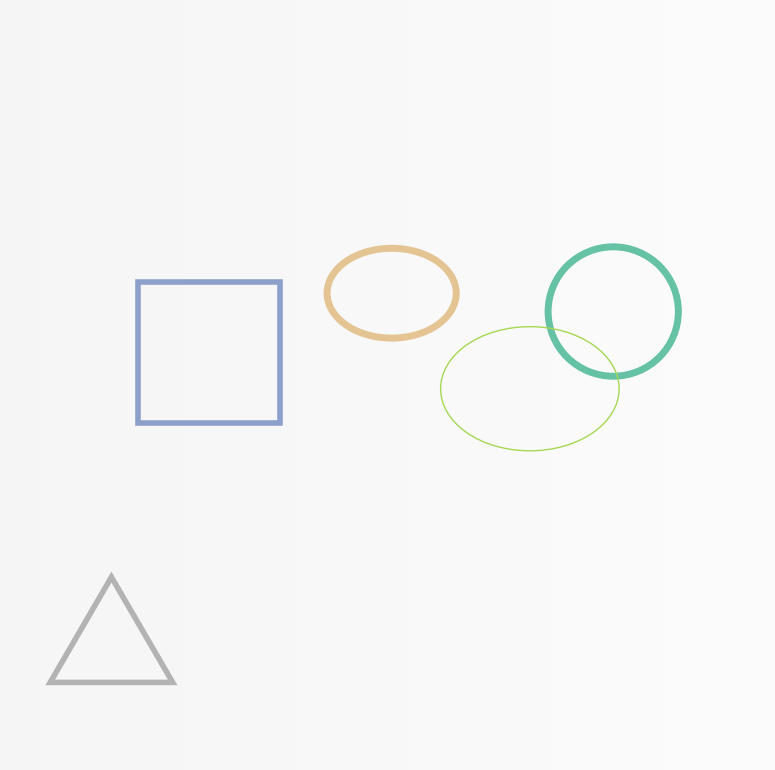[{"shape": "circle", "thickness": 2.5, "radius": 0.42, "center": [0.791, 0.595]}, {"shape": "square", "thickness": 2, "radius": 0.46, "center": [0.27, 0.542]}, {"shape": "oval", "thickness": 0.5, "radius": 0.58, "center": [0.684, 0.495]}, {"shape": "oval", "thickness": 2.5, "radius": 0.42, "center": [0.505, 0.619]}, {"shape": "triangle", "thickness": 2, "radius": 0.46, "center": [0.144, 0.159]}]